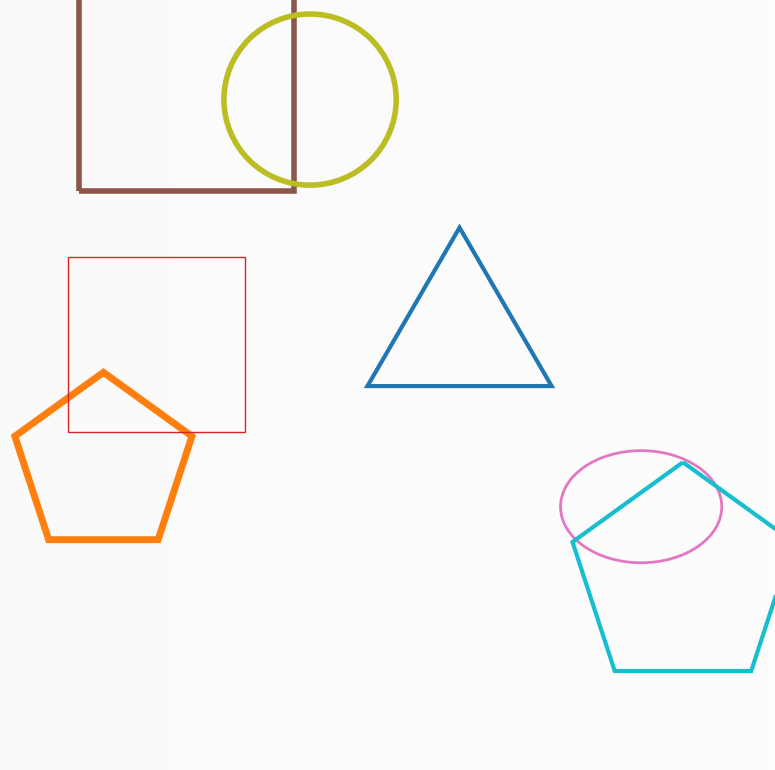[{"shape": "triangle", "thickness": 1.5, "radius": 0.69, "center": [0.593, 0.567]}, {"shape": "pentagon", "thickness": 2.5, "radius": 0.6, "center": [0.133, 0.396]}, {"shape": "square", "thickness": 0.5, "radius": 0.57, "center": [0.202, 0.552]}, {"shape": "square", "thickness": 2, "radius": 0.69, "center": [0.241, 0.891]}, {"shape": "oval", "thickness": 1, "radius": 0.52, "center": [0.827, 0.342]}, {"shape": "circle", "thickness": 2, "radius": 0.56, "center": [0.4, 0.871]}, {"shape": "pentagon", "thickness": 1.5, "radius": 0.75, "center": [0.881, 0.25]}]